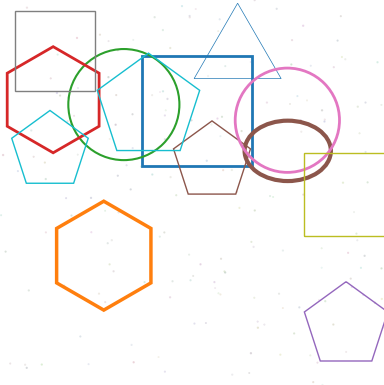[{"shape": "triangle", "thickness": 0.5, "radius": 0.65, "center": [0.617, 0.861]}, {"shape": "square", "thickness": 2, "radius": 0.71, "center": [0.512, 0.711]}, {"shape": "hexagon", "thickness": 2.5, "radius": 0.71, "center": [0.27, 0.336]}, {"shape": "circle", "thickness": 1.5, "radius": 0.72, "center": [0.322, 0.728]}, {"shape": "hexagon", "thickness": 2, "radius": 0.69, "center": [0.138, 0.741]}, {"shape": "pentagon", "thickness": 1, "radius": 0.57, "center": [0.899, 0.154]}, {"shape": "oval", "thickness": 3, "radius": 0.56, "center": [0.747, 0.608]}, {"shape": "pentagon", "thickness": 1, "radius": 0.53, "center": [0.551, 0.581]}, {"shape": "circle", "thickness": 2, "radius": 0.68, "center": [0.746, 0.688]}, {"shape": "square", "thickness": 1, "radius": 0.52, "center": [0.143, 0.868]}, {"shape": "square", "thickness": 1, "radius": 0.54, "center": [0.896, 0.494]}, {"shape": "pentagon", "thickness": 1, "radius": 0.7, "center": [0.386, 0.722]}, {"shape": "pentagon", "thickness": 1, "radius": 0.52, "center": [0.13, 0.609]}]